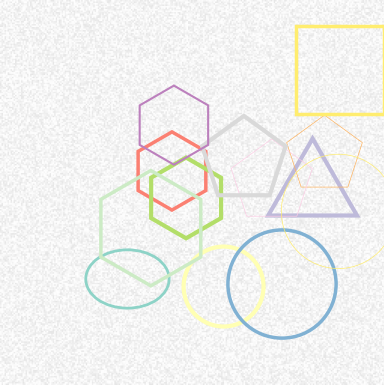[{"shape": "oval", "thickness": 2, "radius": 0.54, "center": [0.331, 0.275]}, {"shape": "circle", "thickness": 3, "radius": 0.52, "center": [0.581, 0.256]}, {"shape": "triangle", "thickness": 3, "radius": 0.67, "center": [0.812, 0.507]}, {"shape": "hexagon", "thickness": 2.5, "radius": 0.51, "center": [0.447, 0.556]}, {"shape": "circle", "thickness": 2.5, "radius": 0.7, "center": [0.732, 0.262]}, {"shape": "pentagon", "thickness": 0.5, "radius": 0.52, "center": [0.843, 0.598]}, {"shape": "hexagon", "thickness": 3, "radius": 0.52, "center": [0.483, 0.486]}, {"shape": "pentagon", "thickness": 0.5, "radius": 0.55, "center": [0.706, 0.528]}, {"shape": "pentagon", "thickness": 3, "radius": 0.57, "center": [0.633, 0.585]}, {"shape": "hexagon", "thickness": 1.5, "radius": 0.51, "center": [0.452, 0.675]}, {"shape": "hexagon", "thickness": 2.5, "radius": 0.75, "center": [0.392, 0.407]}, {"shape": "square", "thickness": 2.5, "radius": 0.57, "center": [0.883, 0.818]}, {"shape": "circle", "thickness": 0.5, "radius": 0.74, "center": [0.879, 0.451]}]